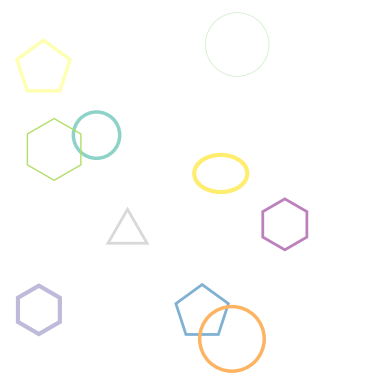[{"shape": "circle", "thickness": 2.5, "radius": 0.3, "center": [0.251, 0.649]}, {"shape": "pentagon", "thickness": 2.5, "radius": 0.36, "center": [0.113, 0.823]}, {"shape": "hexagon", "thickness": 3, "radius": 0.31, "center": [0.101, 0.195]}, {"shape": "pentagon", "thickness": 2, "radius": 0.36, "center": [0.525, 0.189]}, {"shape": "circle", "thickness": 2.5, "radius": 0.42, "center": [0.602, 0.12]}, {"shape": "hexagon", "thickness": 1, "radius": 0.4, "center": [0.141, 0.612]}, {"shape": "triangle", "thickness": 2, "radius": 0.29, "center": [0.331, 0.398]}, {"shape": "hexagon", "thickness": 2, "radius": 0.33, "center": [0.74, 0.417]}, {"shape": "circle", "thickness": 0.5, "radius": 0.41, "center": [0.616, 0.884]}, {"shape": "oval", "thickness": 3, "radius": 0.34, "center": [0.573, 0.549]}]